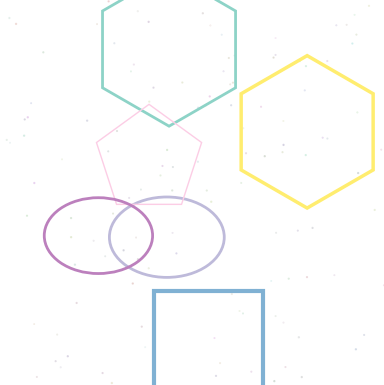[{"shape": "hexagon", "thickness": 2, "radius": 1.0, "center": [0.439, 0.872]}, {"shape": "oval", "thickness": 2, "radius": 0.75, "center": [0.433, 0.384]}, {"shape": "square", "thickness": 3, "radius": 0.71, "center": [0.541, 0.101]}, {"shape": "pentagon", "thickness": 1, "radius": 0.72, "center": [0.387, 0.585]}, {"shape": "oval", "thickness": 2, "radius": 0.7, "center": [0.256, 0.388]}, {"shape": "hexagon", "thickness": 2.5, "radius": 0.99, "center": [0.798, 0.658]}]